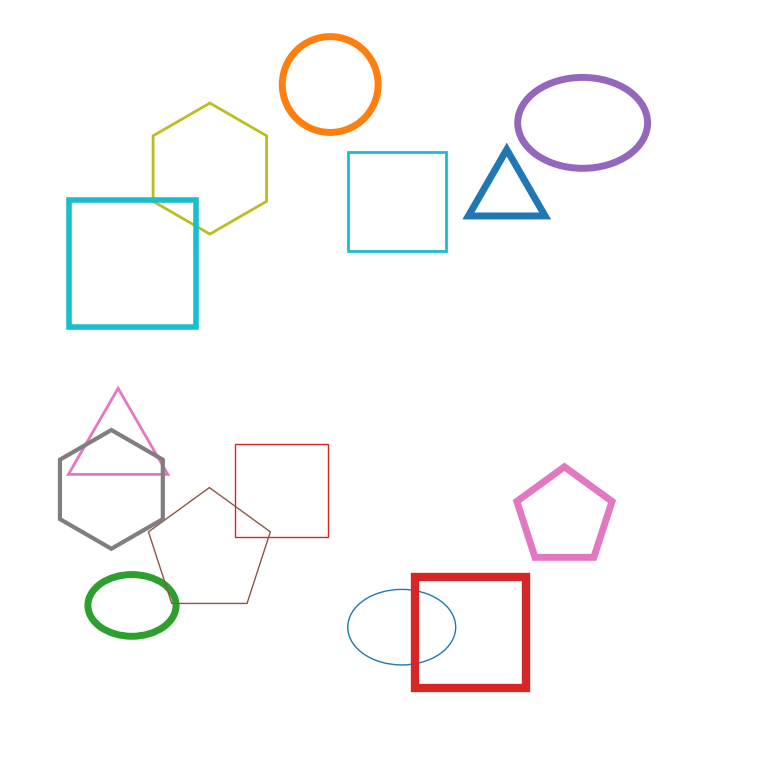[{"shape": "oval", "thickness": 0.5, "radius": 0.35, "center": [0.522, 0.185]}, {"shape": "triangle", "thickness": 2.5, "radius": 0.29, "center": [0.658, 0.748]}, {"shape": "circle", "thickness": 2.5, "radius": 0.31, "center": [0.429, 0.89]}, {"shape": "oval", "thickness": 2.5, "radius": 0.29, "center": [0.171, 0.214]}, {"shape": "square", "thickness": 3, "radius": 0.36, "center": [0.611, 0.179]}, {"shape": "square", "thickness": 0.5, "radius": 0.3, "center": [0.366, 0.363]}, {"shape": "oval", "thickness": 2.5, "radius": 0.42, "center": [0.757, 0.84]}, {"shape": "pentagon", "thickness": 0.5, "radius": 0.42, "center": [0.272, 0.284]}, {"shape": "pentagon", "thickness": 2.5, "radius": 0.32, "center": [0.733, 0.329]}, {"shape": "triangle", "thickness": 1, "radius": 0.37, "center": [0.153, 0.421]}, {"shape": "hexagon", "thickness": 1.5, "radius": 0.39, "center": [0.145, 0.364]}, {"shape": "hexagon", "thickness": 1, "radius": 0.43, "center": [0.273, 0.781]}, {"shape": "square", "thickness": 2, "radius": 0.41, "center": [0.173, 0.658]}, {"shape": "square", "thickness": 1, "radius": 0.32, "center": [0.515, 0.738]}]